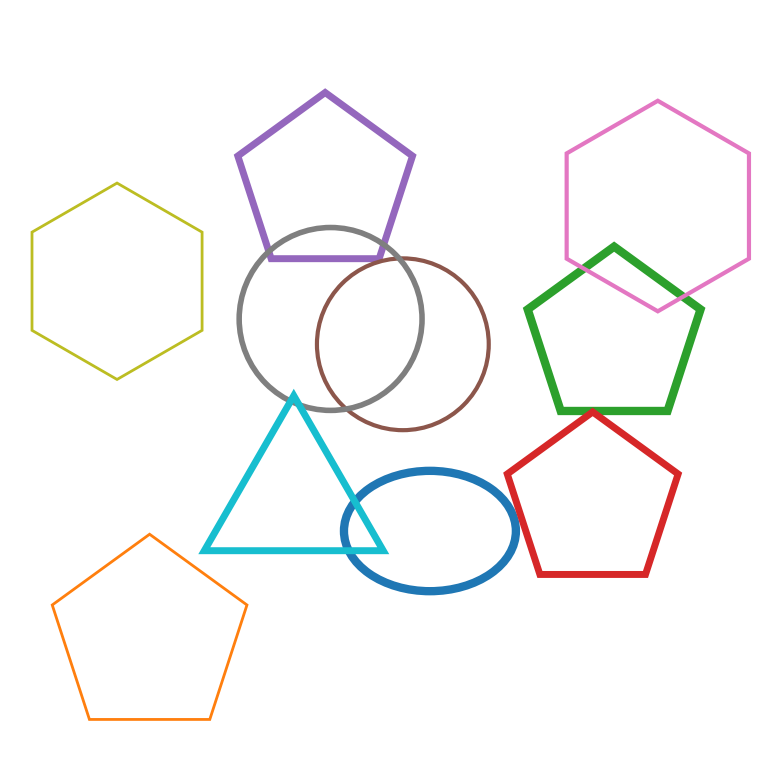[{"shape": "oval", "thickness": 3, "radius": 0.56, "center": [0.558, 0.31]}, {"shape": "pentagon", "thickness": 1, "radius": 0.66, "center": [0.194, 0.173]}, {"shape": "pentagon", "thickness": 3, "radius": 0.59, "center": [0.798, 0.562]}, {"shape": "pentagon", "thickness": 2.5, "radius": 0.58, "center": [0.77, 0.348]}, {"shape": "pentagon", "thickness": 2.5, "radius": 0.6, "center": [0.422, 0.761]}, {"shape": "circle", "thickness": 1.5, "radius": 0.56, "center": [0.523, 0.553]}, {"shape": "hexagon", "thickness": 1.5, "radius": 0.68, "center": [0.854, 0.732]}, {"shape": "circle", "thickness": 2, "radius": 0.59, "center": [0.429, 0.586]}, {"shape": "hexagon", "thickness": 1, "radius": 0.64, "center": [0.152, 0.635]}, {"shape": "triangle", "thickness": 2.5, "radius": 0.67, "center": [0.382, 0.352]}]